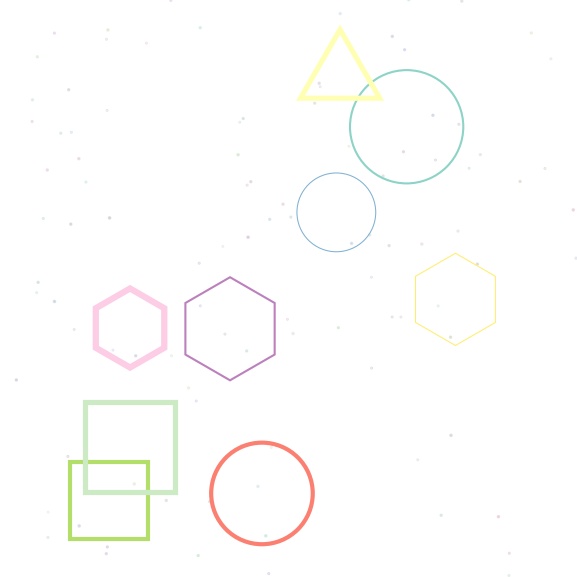[{"shape": "circle", "thickness": 1, "radius": 0.49, "center": [0.704, 0.78]}, {"shape": "triangle", "thickness": 2.5, "radius": 0.4, "center": [0.589, 0.869]}, {"shape": "circle", "thickness": 2, "radius": 0.44, "center": [0.454, 0.145]}, {"shape": "circle", "thickness": 0.5, "radius": 0.34, "center": [0.582, 0.631]}, {"shape": "square", "thickness": 2, "radius": 0.33, "center": [0.189, 0.132]}, {"shape": "hexagon", "thickness": 3, "radius": 0.34, "center": [0.225, 0.431]}, {"shape": "hexagon", "thickness": 1, "radius": 0.45, "center": [0.398, 0.43]}, {"shape": "square", "thickness": 2.5, "radius": 0.39, "center": [0.226, 0.225]}, {"shape": "hexagon", "thickness": 0.5, "radius": 0.4, "center": [0.789, 0.481]}]